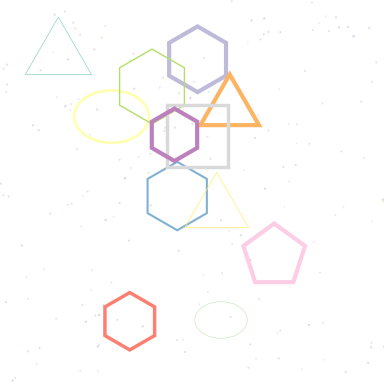[{"shape": "triangle", "thickness": 0.5, "radius": 0.5, "center": [0.152, 0.856]}, {"shape": "oval", "thickness": 2, "radius": 0.49, "center": [0.29, 0.697]}, {"shape": "hexagon", "thickness": 3, "radius": 0.43, "center": [0.513, 0.846]}, {"shape": "hexagon", "thickness": 2.5, "radius": 0.37, "center": [0.337, 0.166]}, {"shape": "hexagon", "thickness": 1.5, "radius": 0.44, "center": [0.46, 0.491]}, {"shape": "triangle", "thickness": 3, "radius": 0.44, "center": [0.597, 0.719]}, {"shape": "hexagon", "thickness": 1, "radius": 0.49, "center": [0.395, 0.775]}, {"shape": "pentagon", "thickness": 3, "radius": 0.42, "center": [0.712, 0.335]}, {"shape": "square", "thickness": 2.5, "radius": 0.4, "center": [0.513, 0.647]}, {"shape": "hexagon", "thickness": 3, "radius": 0.34, "center": [0.453, 0.65]}, {"shape": "oval", "thickness": 0.5, "radius": 0.34, "center": [0.574, 0.169]}, {"shape": "triangle", "thickness": 0.5, "radius": 0.48, "center": [0.563, 0.457]}]